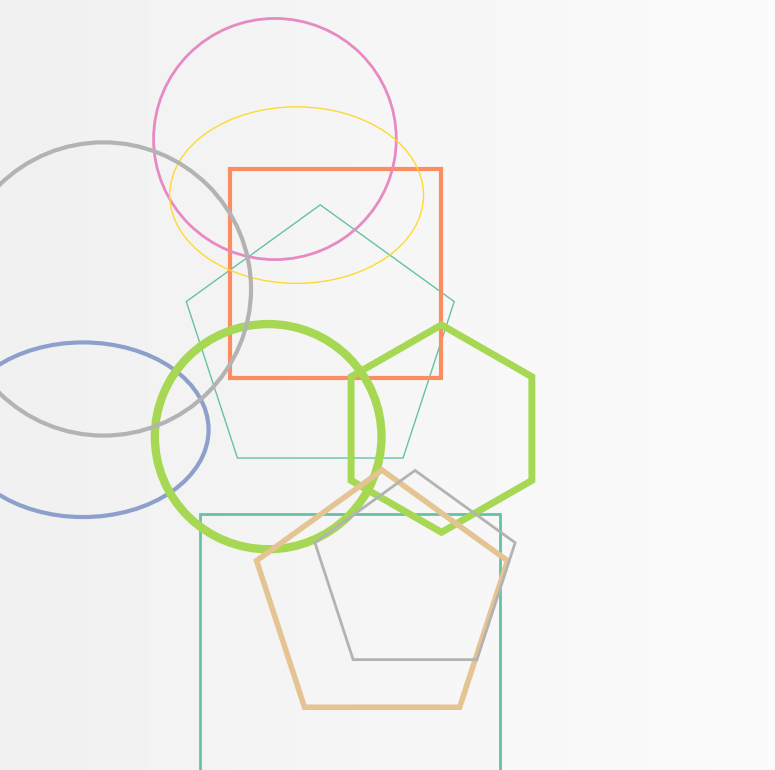[{"shape": "square", "thickness": 1, "radius": 0.97, "center": [0.452, 0.139]}, {"shape": "pentagon", "thickness": 0.5, "radius": 0.91, "center": [0.413, 0.552]}, {"shape": "square", "thickness": 1.5, "radius": 0.68, "center": [0.433, 0.644]}, {"shape": "oval", "thickness": 1.5, "radius": 0.81, "center": [0.107, 0.442]}, {"shape": "circle", "thickness": 1, "radius": 0.78, "center": [0.355, 0.819]}, {"shape": "hexagon", "thickness": 2.5, "radius": 0.67, "center": [0.57, 0.443]}, {"shape": "circle", "thickness": 3, "radius": 0.73, "center": [0.346, 0.433]}, {"shape": "oval", "thickness": 0.5, "radius": 0.82, "center": [0.383, 0.747]}, {"shape": "pentagon", "thickness": 2, "radius": 0.85, "center": [0.493, 0.219]}, {"shape": "circle", "thickness": 1.5, "radius": 0.95, "center": [0.133, 0.625]}, {"shape": "pentagon", "thickness": 1, "radius": 0.68, "center": [0.536, 0.253]}]